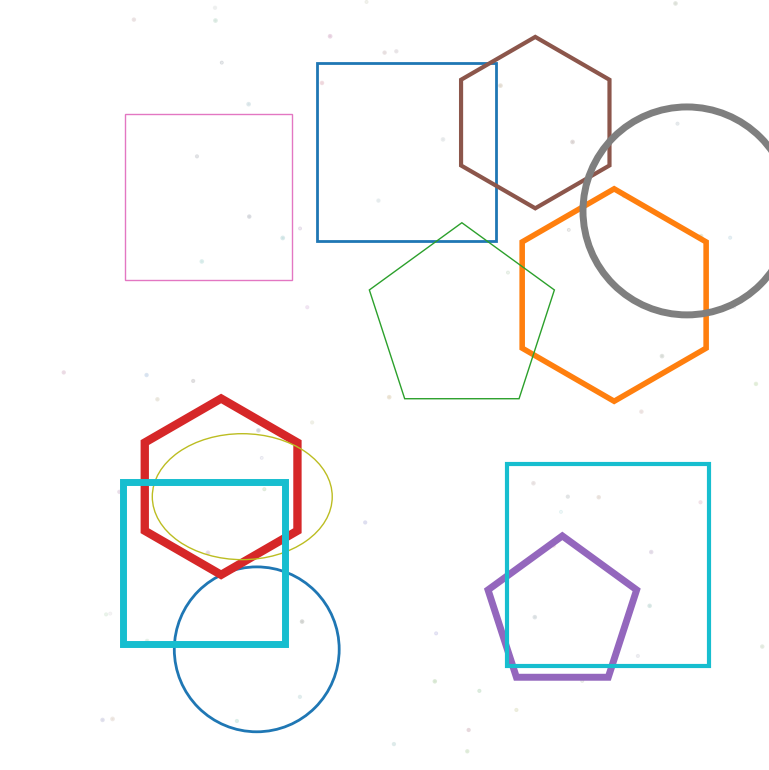[{"shape": "circle", "thickness": 1, "radius": 0.54, "center": [0.333, 0.157]}, {"shape": "square", "thickness": 1, "radius": 0.58, "center": [0.528, 0.803]}, {"shape": "hexagon", "thickness": 2, "radius": 0.69, "center": [0.798, 0.617]}, {"shape": "pentagon", "thickness": 0.5, "radius": 0.63, "center": [0.6, 0.584]}, {"shape": "hexagon", "thickness": 3, "radius": 0.57, "center": [0.287, 0.368]}, {"shape": "pentagon", "thickness": 2.5, "radius": 0.51, "center": [0.73, 0.203]}, {"shape": "hexagon", "thickness": 1.5, "radius": 0.56, "center": [0.695, 0.841]}, {"shape": "square", "thickness": 0.5, "radius": 0.54, "center": [0.271, 0.744]}, {"shape": "circle", "thickness": 2.5, "radius": 0.68, "center": [0.892, 0.726]}, {"shape": "oval", "thickness": 0.5, "radius": 0.58, "center": [0.315, 0.355]}, {"shape": "square", "thickness": 1.5, "radius": 0.65, "center": [0.789, 0.266]}, {"shape": "square", "thickness": 2.5, "radius": 0.52, "center": [0.265, 0.269]}]